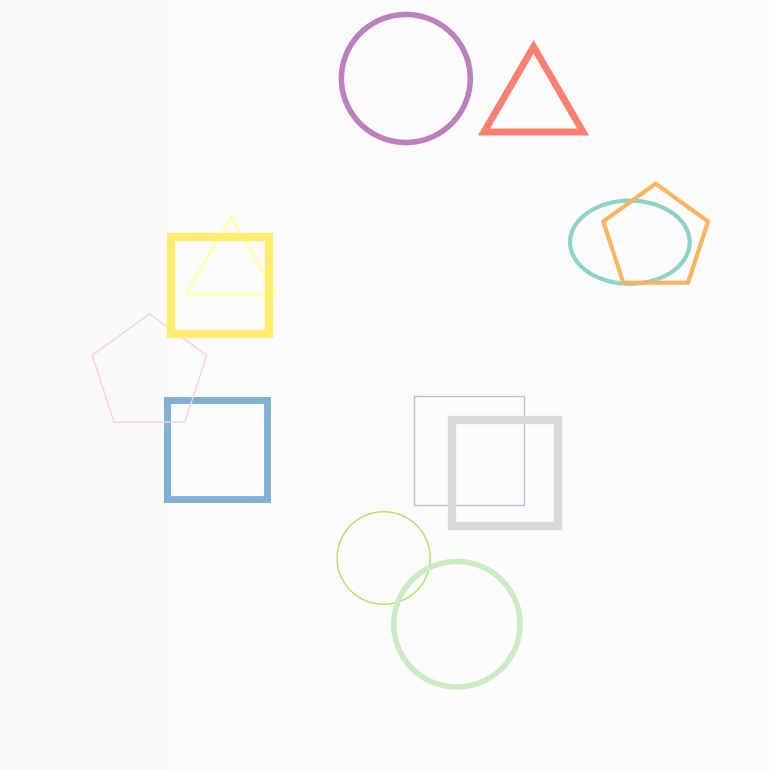[{"shape": "oval", "thickness": 1.5, "radius": 0.39, "center": [0.813, 0.685]}, {"shape": "triangle", "thickness": 1, "radius": 0.33, "center": [0.298, 0.651]}, {"shape": "square", "thickness": 0.5, "radius": 0.35, "center": [0.605, 0.415]}, {"shape": "triangle", "thickness": 2.5, "radius": 0.37, "center": [0.688, 0.865]}, {"shape": "square", "thickness": 2.5, "radius": 0.32, "center": [0.28, 0.417]}, {"shape": "pentagon", "thickness": 1.5, "radius": 0.36, "center": [0.846, 0.69]}, {"shape": "circle", "thickness": 0.5, "radius": 0.3, "center": [0.495, 0.275]}, {"shape": "pentagon", "thickness": 0.5, "radius": 0.39, "center": [0.193, 0.515]}, {"shape": "square", "thickness": 3, "radius": 0.34, "center": [0.652, 0.385]}, {"shape": "circle", "thickness": 2, "radius": 0.42, "center": [0.524, 0.898]}, {"shape": "circle", "thickness": 2, "radius": 0.41, "center": [0.59, 0.189]}, {"shape": "square", "thickness": 3, "radius": 0.32, "center": [0.284, 0.629]}]